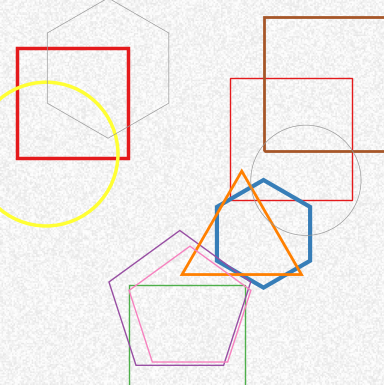[{"shape": "square", "thickness": 1, "radius": 0.79, "center": [0.755, 0.639]}, {"shape": "square", "thickness": 2.5, "radius": 0.72, "center": [0.189, 0.732]}, {"shape": "hexagon", "thickness": 3, "radius": 0.7, "center": [0.684, 0.393]}, {"shape": "square", "thickness": 1, "radius": 0.76, "center": [0.486, 0.108]}, {"shape": "pentagon", "thickness": 1, "radius": 0.97, "center": [0.467, 0.208]}, {"shape": "triangle", "thickness": 2, "radius": 0.9, "center": [0.628, 0.376]}, {"shape": "circle", "thickness": 2.5, "radius": 0.93, "center": [0.12, 0.6]}, {"shape": "square", "thickness": 2, "radius": 0.87, "center": [0.859, 0.781]}, {"shape": "pentagon", "thickness": 1, "radius": 0.83, "center": [0.493, 0.194]}, {"shape": "hexagon", "thickness": 0.5, "radius": 0.91, "center": [0.281, 0.823]}, {"shape": "circle", "thickness": 0.5, "radius": 0.72, "center": [0.795, 0.532]}]